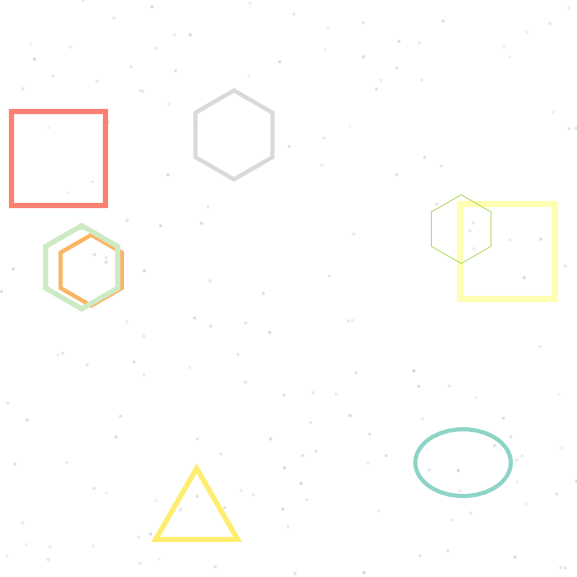[{"shape": "oval", "thickness": 2, "radius": 0.41, "center": [0.802, 0.198]}, {"shape": "square", "thickness": 3, "radius": 0.41, "center": [0.879, 0.564]}, {"shape": "square", "thickness": 2.5, "radius": 0.41, "center": [0.1, 0.726]}, {"shape": "hexagon", "thickness": 2, "radius": 0.31, "center": [0.158, 0.531]}, {"shape": "hexagon", "thickness": 0.5, "radius": 0.3, "center": [0.799, 0.602]}, {"shape": "hexagon", "thickness": 2, "radius": 0.38, "center": [0.405, 0.766]}, {"shape": "hexagon", "thickness": 2.5, "radius": 0.36, "center": [0.141, 0.536]}, {"shape": "triangle", "thickness": 2.5, "radius": 0.41, "center": [0.34, 0.106]}]